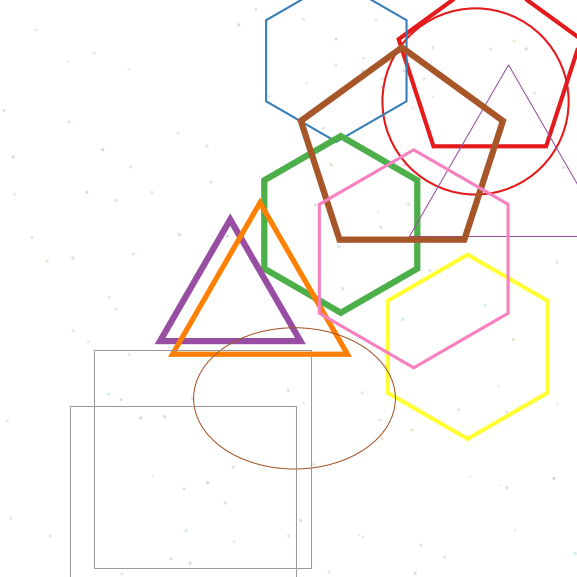[{"shape": "circle", "thickness": 1, "radius": 0.81, "center": [0.823, 0.823]}, {"shape": "pentagon", "thickness": 2, "radius": 0.83, "center": [0.848, 0.88]}, {"shape": "hexagon", "thickness": 1, "radius": 0.7, "center": [0.582, 0.894]}, {"shape": "hexagon", "thickness": 3, "radius": 0.76, "center": [0.59, 0.61]}, {"shape": "triangle", "thickness": 3, "radius": 0.7, "center": [0.399, 0.479]}, {"shape": "triangle", "thickness": 0.5, "radius": 0.99, "center": [0.881, 0.689]}, {"shape": "triangle", "thickness": 2.5, "radius": 0.87, "center": [0.45, 0.473]}, {"shape": "hexagon", "thickness": 2, "radius": 0.8, "center": [0.81, 0.399]}, {"shape": "pentagon", "thickness": 3, "radius": 0.92, "center": [0.696, 0.733]}, {"shape": "oval", "thickness": 0.5, "radius": 0.87, "center": [0.51, 0.309]}, {"shape": "hexagon", "thickness": 1.5, "radius": 0.94, "center": [0.716, 0.551]}, {"shape": "square", "thickness": 0.5, "radius": 0.94, "center": [0.351, 0.205]}, {"shape": "square", "thickness": 0.5, "radius": 0.98, "center": [0.317, 0.1]}]